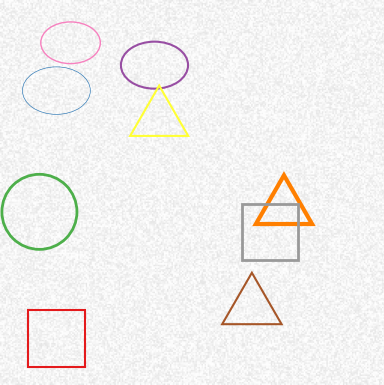[{"shape": "square", "thickness": 1.5, "radius": 0.37, "center": [0.147, 0.12]}, {"shape": "oval", "thickness": 0.5, "radius": 0.44, "center": [0.146, 0.765]}, {"shape": "circle", "thickness": 2, "radius": 0.49, "center": [0.102, 0.45]}, {"shape": "oval", "thickness": 1.5, "radius": 0.44, "center": [0.401, 0.831]}, {"shape": "triangle", "thickness": 3, "radius": 0.42, "center": [0.738, 0.46]}, {"shape": "triangle", "thickness": 1.5, "radius": 0.44, "center": [0.413, 0.691]}, {"shape": "triangle", "thickness": 1.5, "radius": 0.45, "center": [0.654, 0.202]}, {"shape": "oval", "thickness": 1, "radius": 0.39, "center": [0.183, 0.889]}, {"shape": "square", "thickness": 2, "radius": 0.36, "center": [0.701, 0.398]}]